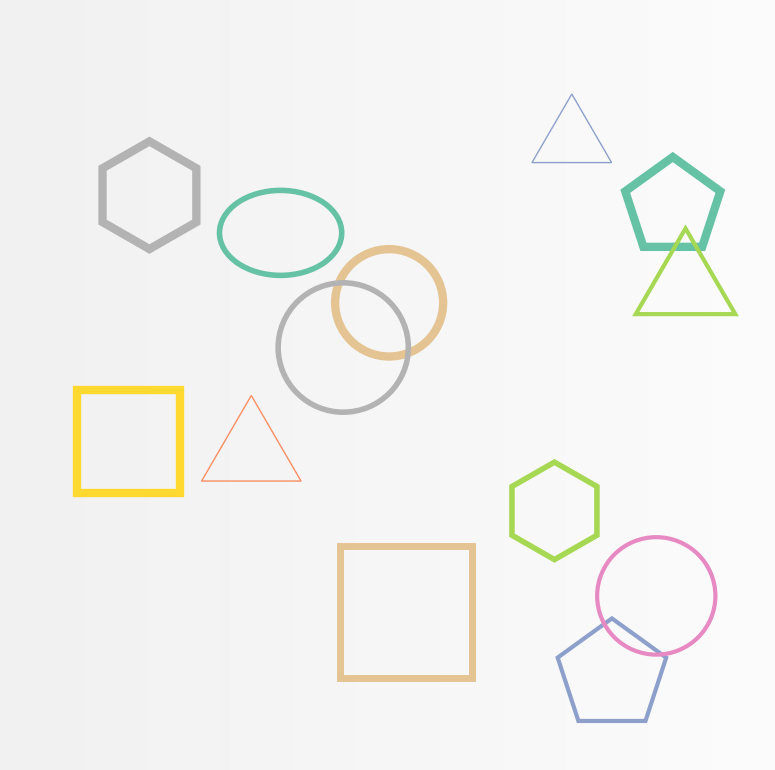[{"shape": "oval", "thickness": 2, "radius": 0.39, "center": [0.362, 0.698]}, {"shape": "pentagon", "thickness": 3, "radius": 0.32, "center": [0.868, 0.732]}, {"shape": "triangle", "thickness": 0.5, "radius": 0.37, "center": [0.324, 0.412]}, {"shape": "triangle", "thickness": 0.5, "radius": 0.3, "center": [0.738, 0.819]}, {"shape": "pentagon", "thickness": 1.5, "radius": 0.37, "center": [0.79, 0.123]}, {"shape": "circle", "thickness": 1.5, "radius": 0.38, "center": [0.847, 0.226]}, {"shape": "hexagon", "thickness": 2, "radius": 0.32, "center": [0.715, 0.337]}, {"shape": "triangle", "thickness": 1.5, "radius": 0.37, "center": [0.885, 0.629]}, {"shape": "square", "thickness": 3, "radius": 0.33, "center": [0.166, 0.427]}, {"shape": "circle", "thickness": 3, "radius": 0.35, "center": [0.502, 0.607]}, {"shape": "square", "thickness": 2.5, "radius": 0.43, "center": [0.523, 0.205]}, {"shape": "hexagon", "thickness": 3, "radius": 0.35, "center": [0.193, 0.746]}, {"shape": "circle", "thickness": 2, "radius": 0.42, "center": [0.443, 0.549]}]